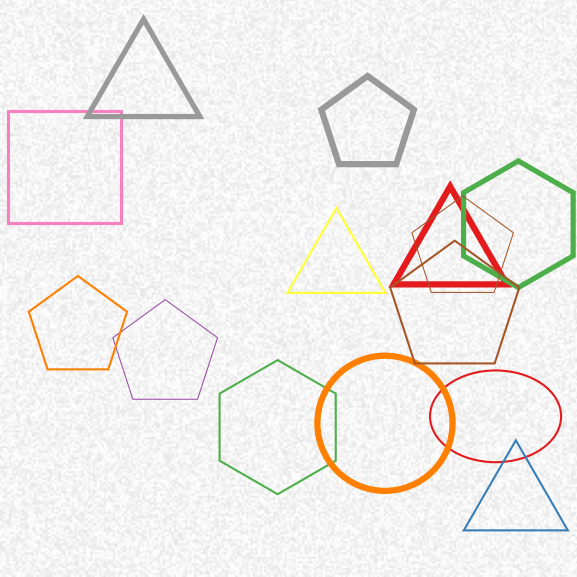[{"shape": "oval", "thickness": 1, "radius": 0.57, "center": [0.858, 0.278]}, {"shape": "triangle", "thickness": 3, "radius": 0.56, "center": [0.779, 0.563]}, {"shape": "triangle", "thickness": 1, "radius": 0.52, "center": [0.893, 0.133]}, {"shape": "hexagon", "thickness": 1, "radius": 0.58, "center": [0.481, 0.259]}, {"shape": "hexagon", "thickness": 2.5, "radius": 0.55, "center": [0.898, 0.611]}, {"shape": "pentagon", "thickness": 0.5, "radius": 0.48, "center": [0.286, 0.385]}, {"shape": "pentagon", "thickness": 1, "radius": 0.45, "center": [0.135, 0.432]}, {"shape": "circle", "thickness": 3, "radius": 0.59, "center": [0.667, 0.266]}, {"shape": "triangle", "thickness": 1, "radius": 0.49, "center": [0.583, 0.541]}, {"shape": "pentagon", "thickness": 1, "radius": 0.59, "center": [0.787, 0.465]}, {"shape": "pentagon", "thickness": 0.5, "radius": 0.46, "center": [0.801, 0.568]}, {"shape": "square", "thickness": 1.5, "radius": 0.49, "center": [0.112, 0.71]}, {"shape": "triangle", "thickness": 2.5, "radius": 0.56, "center": [0.249, 0.854]}, {"shape": "pentagon", "thickness": 3, "radius": 0.42, "center": [0.637, 0.783]}]